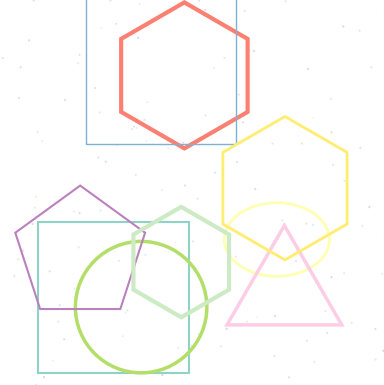[{"shape": "square", "thickness": 1.5, "radius": 0.98, "center": [0.295, 0.227]}, {"shape": "oval", "thickness": 2, "radius": 0.68, "center": [0.719, 0.378]}, {"shape": "hexagon", "thickness": 3, "radius": 0.95, "center": [0.479, 0.804]}, {"shape": "square", "thickness": 1, "radius": 0.97, "center": [0.418, 0.821]}, {"shape": "circle", "thickness": 2.5, "radius": 0.85, "center": [0.367, 0.202]}, {"shape": "triangle", "thickness": 2.5, "radius": 0.86, "center": [0.739, 0.242]}, {"shape": "pentagon", "thickness": 1.5, "radius": 0.89, "center": [0.208, 0.341]}, {"shape": "hexagon", "thickness": 3, "radius": 0.72, "center": [0.471, 0.319]}, {"shape": "hexagon", "thickness": 2, "radius": 0.93, "center": [0.74, 0.511]}]